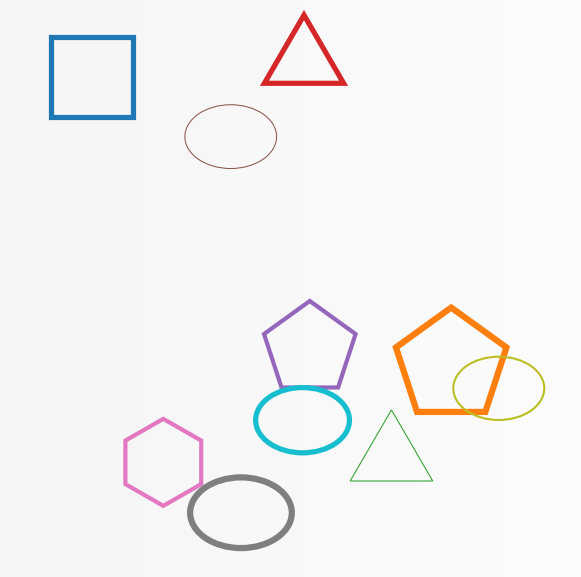[{"shape": "square", "thickness": 2.5, "radius": 0.35, "center": [0.159, 0.866]}, {"shape": "pentagon", "thickness": 3, "radius": 0.5, "center": [0.776, 0.367]}, {"shape": "triangle", "thickness": 0.5, "radius": 0.41, "center": [0.673, 0.207]}, {"shape": "triangle", "thickness": 2.5, "radius": 0.39, "center": [0.523, 0.894]}, {"shape": "pentagon", "thickness": 2, "radius": 0.41, "center": [0.533, 0.395]}, {"shape": "oval", "thickness": 0.5, "radius": 0.39, "center": [0.397, 0.763]}, {"shape": "hexagon", "thickness": 2, "radius": 0.38, "center": [0.281, 0.199]}, {"shape": "oval", "thickness": 3, "radius": 0.44, "center": [0.415, 0.111]}, {"shape": "oval", "thickness": 1, "radius": 0.39, "center": [0.858, 0.327]}, {"shape": "oval", "thickness": 2.5, "radius": 0.4, "center": [0.521, 0.271]}]